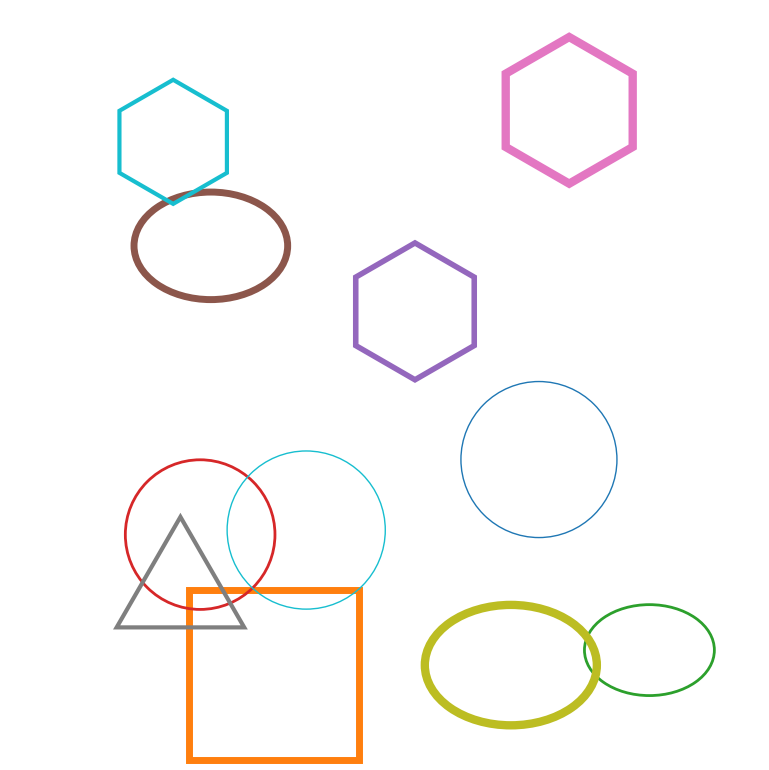[{"shape": "circle", "thickness": 0.5, "radius": 0.51, "center": [0.7, 0.403]}, {"shape": "square", "thickness": 2.5, "radius": 0.55, "center": [0.356, 0.123]}, {"shape": "oval", "thickness": 1, "radius": 0.42, "center": [0.843, 0.156]}, {"shape": "circle", "thickness": 1, "radius": 0.49, "center": [0.26, 0.306]}, {"shape": "hexagon", "thickness": 2, "radius": 0.44, "center": [0.539, 0.596]}, {"shape": "oval", "thickness": 2.5, "radius": 0.5, "center": [0.274, 0.681]}, {"shape": "hexagon", "thickness": 3, "radius": 0.48, "center": [0.739, 0.857]}, {"shape": "triangle", "thickness": 1.5, "radius": 0.48, "center": [0.234, 0.233]}, {"shape": "oval", "thickness": 3, "radius": 0.56, "center": [0.663, 0.136]}, {"shape": "hexagon", "thickness": 1.5, "radius": 0.4, "center": [0.225, 0.816]}, {"shape": "circle", "thickness": 0.5, "radius": 0.51, "center": [0.398, 0.312]}]